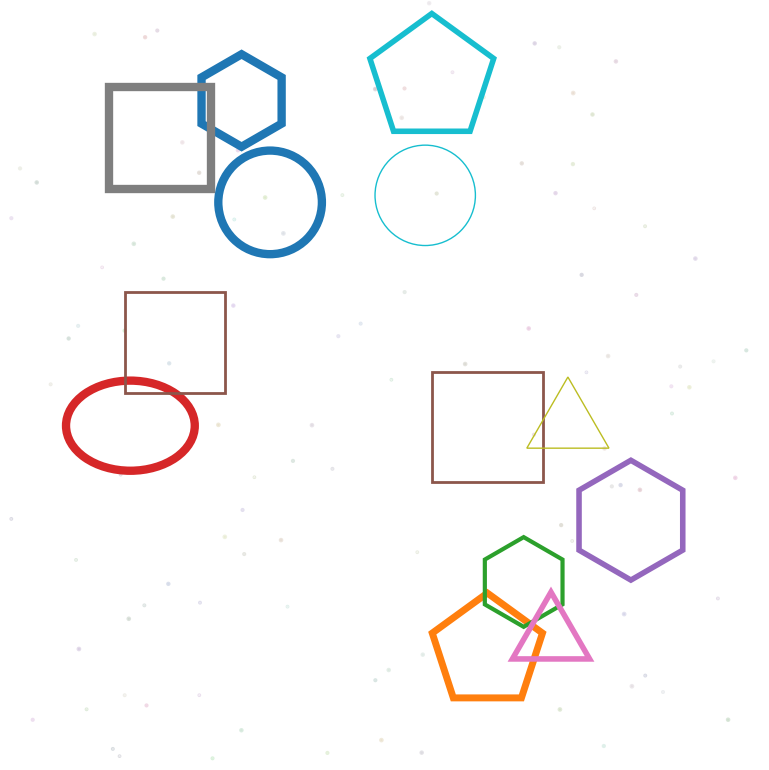[{"shape": "hexagon", "thickness": 3, "radius": 0.3, "center": [0.314, 0.869]}, {"shape": "circle", "thickness": 3, "radius": 0.34, "center": [0.351, 0.737]}, {"shape": "pentagon", "thickness": 2.5, "radius": 0.38, "center": [0.633, 0.155]}, {"shape": "hexagon", "thickness": 1.5, "radius": 0.29, "center": [0.68, 0.244]}, {"shape": "oval", "thickness": 3, "radius": 0.42, "center": [0.169, 0.447]}, {"shape": "hexagon", "thickness": 2, "radius": 0.39, "center": [0.819, 0.324]}, {"shape": "square", "thickness": 1, "radius": 0.33, "center": [0.227, 0.555]}, {"shape": "square", "thickness": 1, "radius": 0.36, "center": [0.633, 0.445]}, {"shape": "triangle", "thickness": 2, "radius": 0.29, "center": [0.716, 0.173]}, {"shape": "square", "thickness": 3, "radius": 0.33, "center": [0.208, 0.821]}, {"shape": "triangle", "thickness": 0.5, "radius": 0.31, "center": [0.738, 0.449]}, {"shape": "circle", "thickness": 0.5, "radius": 0.33, "center": [0.552, 0.746]}, {"shape": "pentagon", "thickness": 2, "radius": 0.42, "center": [0.561, 0.898]}]